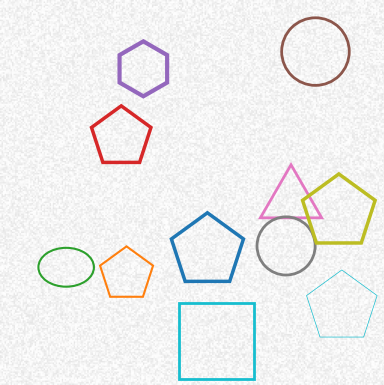[{"shape": "pentagon", "thickness": 2.5, "radius": 0.49, "center": [0.539, 0.349]}, {"shape": "pentagon", "thickness": 1.5, "radius": 0.36, "center": [0.329, 0.288]}, {"shape": "oval", "thickness": 1.5, "radius": 0.36, "center": [0.172, 0.306]}, {"shape": "pentagon", "thickness": 2.5, "radius": 0.41, "center": [0.315, 0.644]}, {"shape": "hexagon", "thickness": 3, "radius": 0.36, "center": [0.372, 0.821]}, {"shape": "circle", "thickness": 2, "radius": 0.44, "center": [0.819, 0.866]}, {"shape": "triangle", "thickness": 2, "radius": 0.46, "center": [0.756, 0.48]}, {"shape": "circle", "thickness": 2, "radius": 0.38, "center": [0.743, 0.361]}, {"shape": "pentagon", "thickness": 2.5, "radius": 0.5, "center": [0.88, 0.449]}, {"shape": "square", "thickness": 2, "radius": 0.49, "center": [0.563, 0.114]}, {"shape": "pentagon", "thickness": 0.5, "radius": 0.48, "center": [0.888, 0.202]}]